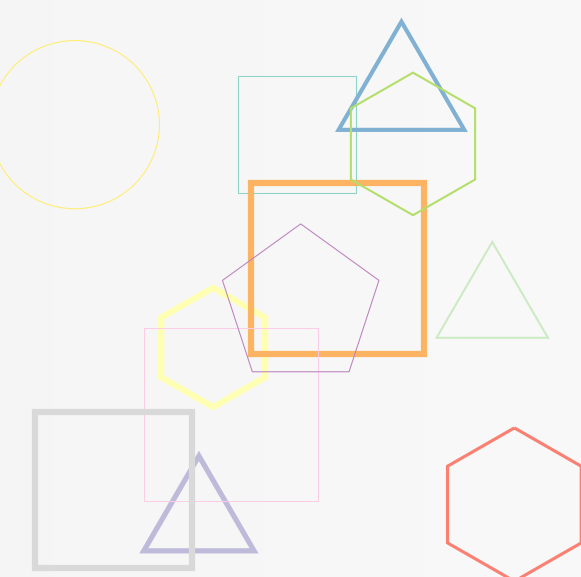[{"shape": "square", "thickness": 0.5, "radius": 0.51, "center": [0.511, 0.766]}, {"shape": "hexagon", "thickness": 3, "radius": 0.52, "center": [0.367, 0.398]}, {"shape": "triangle", "thickness": 2.5, "radius": 0.55, "center": [0.342, 0.1]}, {"shape": "hexagon", "thickness": 1.5, "radius": 0.66, "center": [0.885, 0.125]}, {"shape": "triangle", "thickness": 2, "radius": 0.62, "center": [0.691, 0.837]}, {"shape": "square", "thickness": 3, "radius": 0.74, "center": [0.58, 0.534]}, {"shape": "hexagon", "thickness": 1, "radius": 0.62, "center": [0.711, 0.75]}, {"shape": "square", "thickness": 0.5, "radius": 0.75, "center": [0.397, 0.282]}, {"shape": "square", "thickness": 3, "radius": 0.67, "center": [0.195, 0.15]}, {"shape": "pentagon", "thickness": 0.5, "radius": 0.71, "center": [0.517, 0.47]}, {"shape": "triangle", "thickness": 1, "radius": 0.55, "center": [0.847, 0.469]}, {"shape": "circle", "thickness": 0.5, "radius": 0.73, "center": [0.129, 0.783]}]